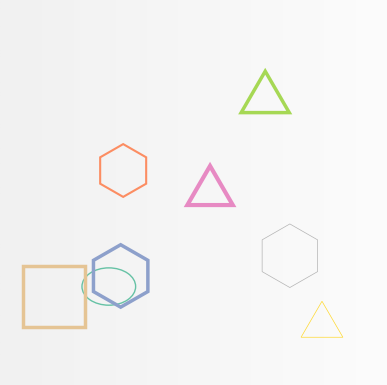[{"shape": "oval", "thickness": 1, "radius": 0.35, "center": [0.281, 0.256]}, {"shape": "hexagon", "thickness": 1.5, "radius": 0.34, "center": [0.318, 0.557]}, {"shape": "hexagon", "thickness": 2.5, "radius": 0.41, "center": [0.311, 0.283]}, {"shape": "triangle", "thickness": 3, "radius": 0.34, "center": [0.542, 0.501]}, {"shape": "triangle", "thickness": 2.5, "radius": 0.36, "center": [0.684, 0.743]}, {"shape": "triangle", "thickness": 0.5, "radius": 0.31, "center": [0.831, 0.155]}, {"shape": "square", "thickness": 2.5, "radius": 0.4, "center": [0.139, 0.229]}, {"shape": "hexagon", "thickness": 0.5, "radius": 0.41, "center": [0.748, 0.336]}]